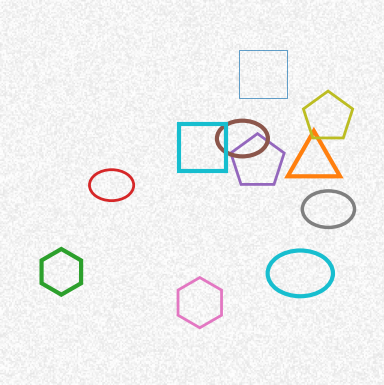[{"shape": "square", "thickness": 0.5, "radius": 0.31, "center": [0.683, 0.809]}, {"shape": "triangle", "thickness": 3, "radius": 0.39, "center": [0.815, 0.581]}, {"shape": "hexagon", "thickness": 3, "radius": 0.3, "center": [0.159, 0.294]}, {"shape": "oval", "thickness": 2, "radius": 0.29, "center": [0.29, 0.519]}, {"shape": "pentagon", "thickness": 2, "radius": 0.36, "center": [0.669, 0.58]}, {"shape": "oval", "thickness": 3, "radius": 0.33, "center": [0.63, 0.64]}, {"shape": "hexagon", "thickness": 2, "radius": 0.33, "center": [0.519, 0.214]}, {"shape": "oval", "thickness": 2.5, "radius": 0.34, "center": [0.853, 0.457]}, {"shape": "pentagon", "thickness": 2, "radius": 0.34, "center": [0.852, 0.696]}, {"shape": "square", "thickness": 3, "radius": 0.31, "center": [0.525, 0.617]}, {"shape": "oval", "thickness": 3, "radius": 0.42, "center": [0.78, 0.29]}]